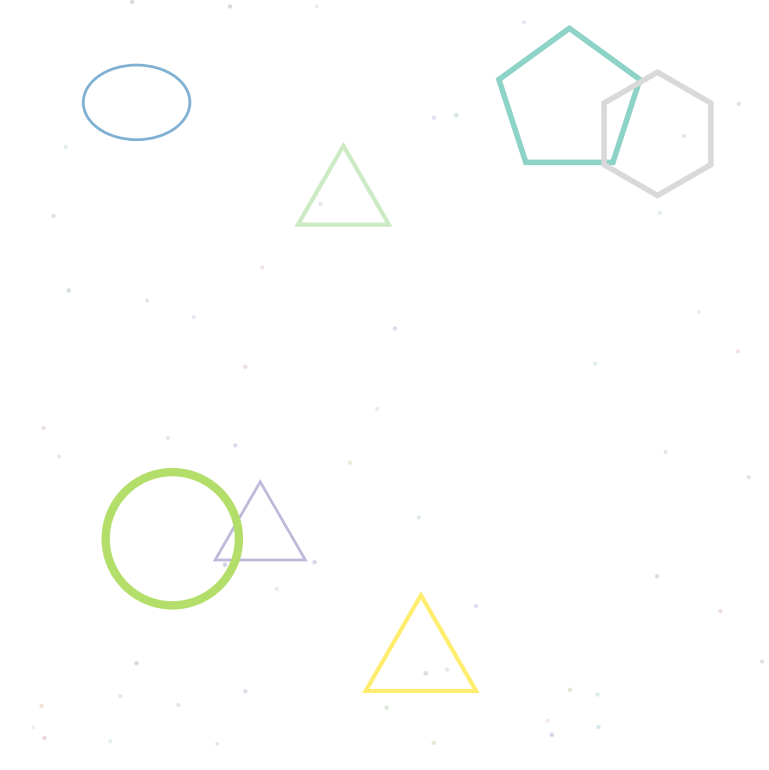[{"shape": "pentagon", "thickness": 2, "radius": 0.48, "center": [0.739, 0.867]}, {"shape": "triangle", "thickness": 1, "radius": 0.34, "center": [0.338, 0.307]}, {"shape": "oval", "thickness": 1, "radius": 0.35, "center": [0.177, 0.867]}, {"shape": "circle", "thickness": 3, "radius": 0.43, "center": [0.224, 0.3]}, {"shape": "hexagon", "thickness": 2, "radius": 0.4, "center": [0.854, 0.826]}, {"shape": "triangle", "thickness": 1.5, "radius": 0.34, "center": [0.446, 0.742]}, {"shape": "triangle", "thickness": 1.5, "radius": 0.41, "center": [0.547, 0.144]}]